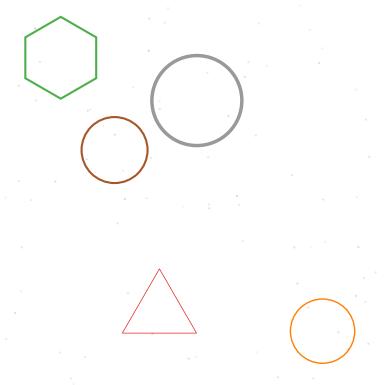[{"shape": "triangle", "thickness": 0.5, "radius": 0.56, "center": [0.414, 0.19]}, {"shape": "hexagon", "thickness": 1.5, "radius": 0.53, "center": [0.158, 0.85]}, {"shape": "circle", "thickness": 1, "radius": 0.42, "center": [0.838, 0.14]}, {"shape": "circle", "thickness": 1.5, "radius": 0.43, "center": [0.298, 0.61]}, {"shape": "circle", "thickness": 2.5, "radius": 0.58, "center": [0.511, 0.739]}]